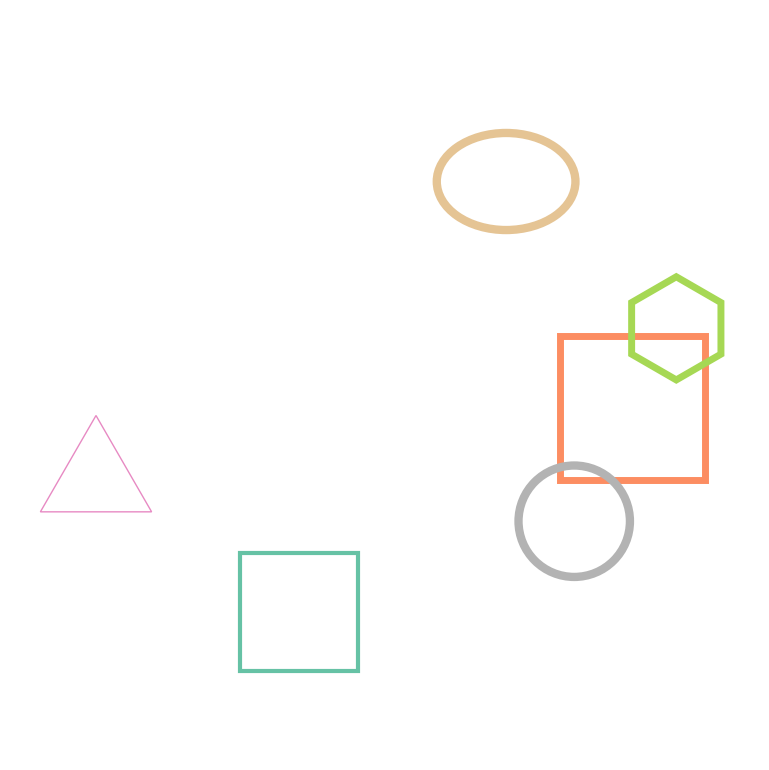[{"shape": "square", "thickness": 1.5, "radius": 0.38, "center": [0.388, 0.206]}, {"shape": "square", "thickness": 2.5, "radius": 0.47, "center": [0.821, 0.47]}, {"shape": "triangle", "thickness": 0.5, "radius": 0.42, "center": [0.125, 0.377]}, {"shape": "hexagon", "thickness": 2.5, "radius": 0.33, "center": [0.878, 0.574]}, {"shape": "oval", "thickness": 3, "radius": 0.45, "center": [0.657, 0.764]}, {"shape": "circle", "thickness": 3, "radius": 0.36, "center": [0.746, 0.323]}]